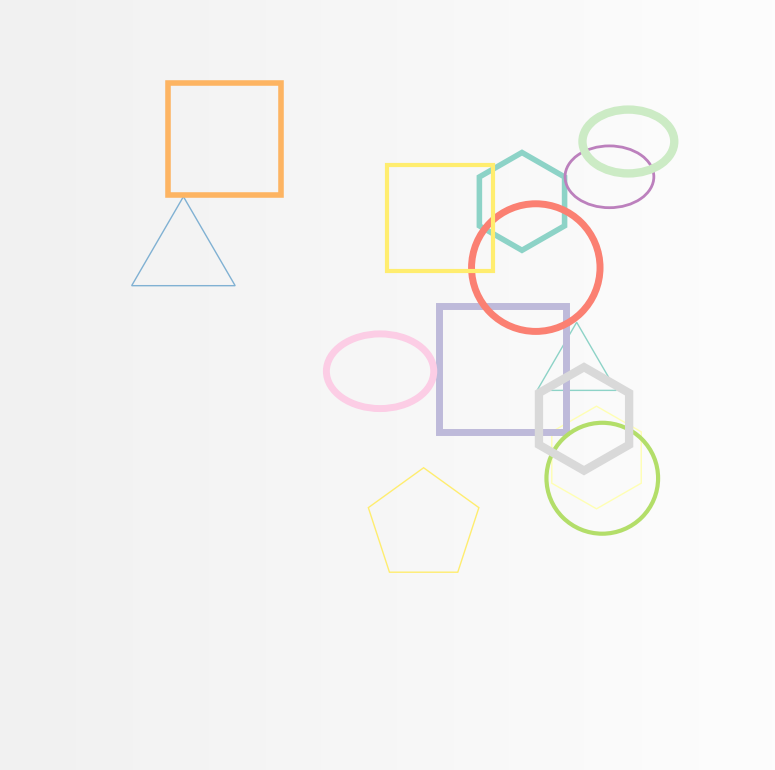[{"shape": "triangle", "thickness": 0.5, "radius": 0.29, "center": [0.744, 0.522]}, {"shape": "hexagon", "thickness": 2, "radius": 0.32, "center": [0.674, 0.738]}, {"shape": "hexagon", "thickness": 0.5, "radius": 0.33, "center": [0.77, 0.406]}, {"shape": "square", "thickness": 2.5, "radius": 0.41, "center": [0.648, 0.521]}, {"shape": "circle", "thickness": 2.5, "radius": 0.41, "center": [0.691, 0.652]}, {"shape": "triangle", "thickness": 0.5, "radius": 0.39, "center": [0.237, 0.668]}, {"shape": "square", "thickness": 2, "radius": 0.36, "center": [0.289, 0.82]}, {"shape": "circle", "thickness": 1.5, "radius": 0.36, "center": [0.777, 0.379]}, {"shape": "oval", "thickness": 2.5, "radius": 0.35, "center": [0.49, 0.518]}, {"shape": "hexagon", "thickness": 3, "radius": 0.34, "center": [0.754, 0.456]}, {"shape": "oval", "thickness": 1, "radius": 0.29, "center": [0.786, 0.77]}, {"shape": "oval", "thickness": 3, "radius": 0.3, "center": [0.811, 0.816]}, {"shape": "pentagon", "thickness": 0.5, "radius": 0.37, "center": [0.547, 0.318]}, {"shape": "square", "thickness": 1.5, "radius": 0.34, "center": [0.568, 0.717]}]